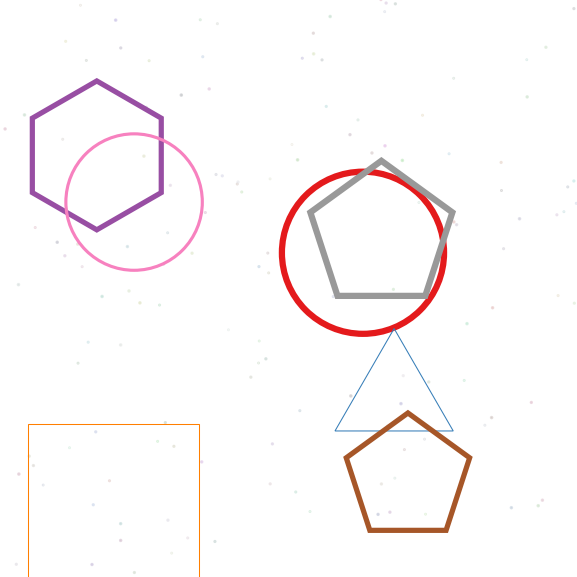[{"shape": "circle", "thickness": 3, "radius": 0.7, "center": [0.629, 0.561]}, {"shape": "triangle", "thickness": 0.5, "radius": 0.59, "center": [0.682, 0.312]}, {"shape": "hexagon", "thickness": 2.5, "radius": 0.64, "center": [0.168, 0.73]}, {"shape": "square", "thickness": 0.5, "radius": 0.74, "center": [0.196, 0.117]}, {"shape": "pentagon", "thickness": 2.5, "radius": 0.56, "center": [0.706, 0.172]}, {"shape": "circle", "thickness": 1.5, "radius": 0.59, "center": [0.232, 0.649]}, {"shape": "pentagon", "thickness": 3, "radius": 0.65, "center": [0.66, 0.591]}]